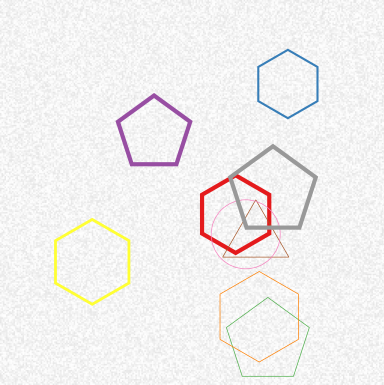[{"shape": "hexagon", "thickness": 3, "radius": 0.5, "center": [0.612, 0.444]}, {"shape": "hexagon", "thickness": 1.5, "radius": 0.44, "center": [0.748, 0.782]}, {"shape": "pentagon", "thickness": 0.5, "radius": 0.57, "center": [0.696, 0.114]}, {"shape": "pentagon", "thickness": 3, "radius": 0.49, "center": [0.4, 0.653]}, {"shape": "hexagon", "thickness": 0.5, "radius": 0.59, "center": [0.673, 0.177]}, {"shape": "hexagon", "thickness": 2, "radius": 0.55, "center": [0.24, 0.32]}, {"shape": "triangle", "thickness": 0.5, "radius": 0.5, "center": [0.664, 0.382]}, {"shape": "circle", "thickness": 0.5, "radius": 0.45, "center": [0.638, 0.391]}, {"shape": "pentagon", "thickness": 3, "radius": 0.58, "center": [0.709, 0.503]}]